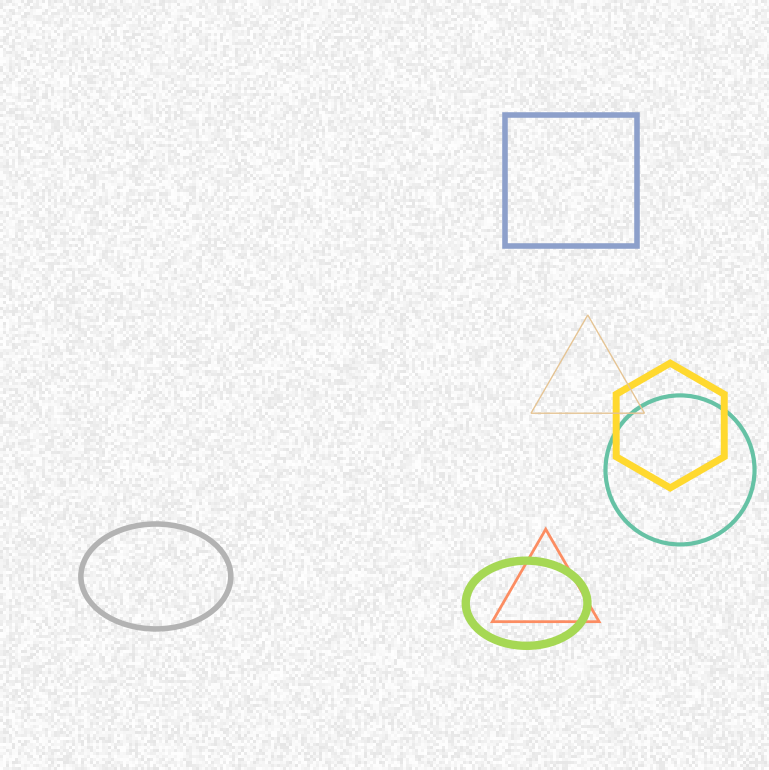[{"shape": "circle", "thickness": 1.5, "radius": 0.48, "center": [0.883, 0.39]}, {"shape": "triangle", "thickness": 1, "radius": 0.4, "center": [0.709, 0.233]}, {"shape": "square", "thickness": 2, "radius": 0.43, "center": [0.742, 0.766]}, {"shape": "oval", "thickness": 3, "radius": 0.4, "center": [0.684, 0.217]}, {"shape": "hexagon", "thickness": 2.5, "radius": 0.41, "center": [0.87, 0.447]}, {"shape": "triangle", "thickness": 0.5, "radius": 0.43, "center": [0.763, 0.506]}, {"shape": "oval", "thickness": 2, "radius": 0.49, "center": [0.202, 0.251]}]